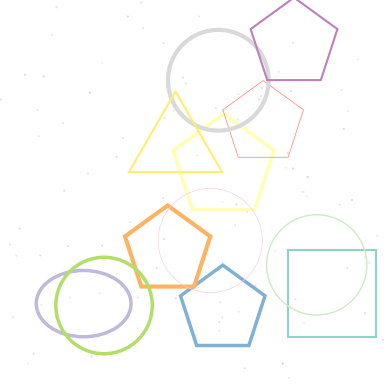[{"shape": "square", "thickness": 1.5, "radius": 0.57, "center": [0.862, 0.238]}, {"shape": "pentagon", "thickness": 2.5, "radius": 0.69, "center": [0.581, 0.567]}, {"shape": "oval", "thickness": 2.5, "radius": 0.62, "center": [0.217, 0.211]}, {"shape": "pentagon", "thickness": 0.5, "radius": 0.55, "center": [0.684, 0.681]}, {"shape": "pentagon", "thickness": 2.5, "radius": 0.58, "center": [0.579, 0.196]}, {"shape": "pentagon", "thickness": 3, "radius": 0.58, "center": [0.436, 0.35]}, {"shape": "circle", "thickness": 2.5, "radius": 0.63, "center": [0.27, 0.206]}, {"shape": "circle", "thickness": 0.5, "radius": 0.68, "center": [0.546, 0.375]}, {"shape": "circle", "thickness": 3, "radius": 0.65, "center": [0.567, 0.792]}, {"shape": "pentagon", "thickness": 1.5, "radius": 0.59, "center": [0.764, 0.888]}, {"shape": "circle", "thickness": 1, "radius": 0.65, "center": [0.823, 0.312]}, {"shape": "triangle", "thickness": 1.5, "radius": 0.7, "center": [0.456, 0.623]}]